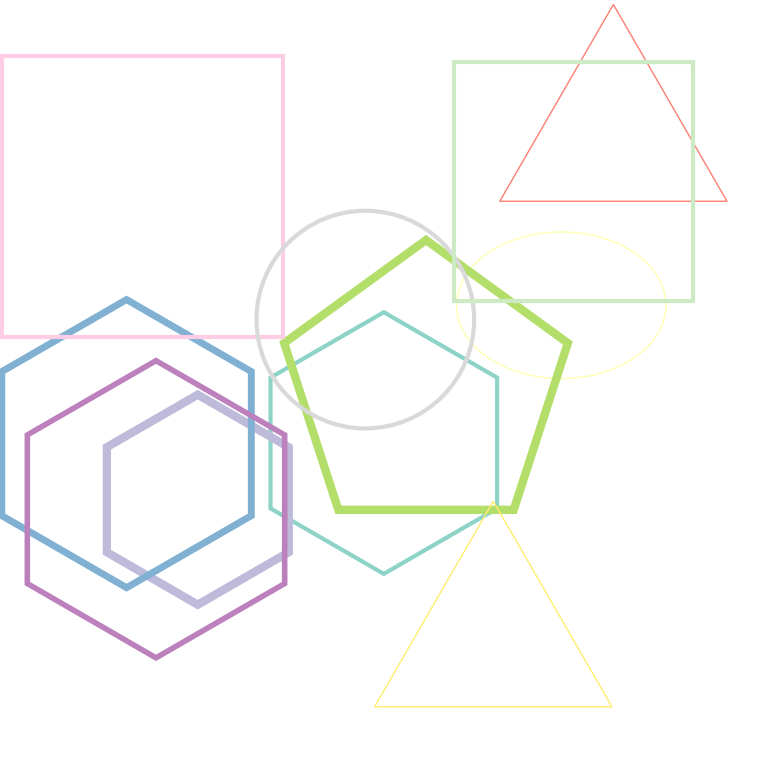[{"shape": "hexagon", "thickness": 1.5, "radius": 0.85, "center": [0.498, 0.425]}, {"shape": "oval", "thickness": 0.5, "radius": 0.68, "center": [0.729, 0.604]}, {"shape": "hexagon", "thickness": 3, "radius": 0.68, "center": [0.257, 0.351]}, {"shape": "triangle", "thickness": 0.5, "radius": 0.85, "center": [0.797, 0.824]}, {"shape": "hexagon", "thickness": 2.5, "radius": 0.94, "center": [0.164, 0.424]}, {"shape": "pentagon", "thickness": 3, "radius": 0.97, "center": [0.553, 0.495]}, {"shape": "square", "thickness": 1.5, "radius": 0.91, "center": [0.185, 0.745]}, {"shape": "circle", "thickness": 1.5, "radius": 0.71, "center": [0.474, 0.585]}, {"shape": "hexagon", "thickness": 2, "radius": 0.96, "center": [0.203, 0.339]}, {"shape": "square", "thickness": 1.5, "radius": 0.78, "center": [0.745, 0.764]}, {"shape": "triangle", "thickness": 0.5, "radius": 0.89, "center": [0.641, 0.171]}]